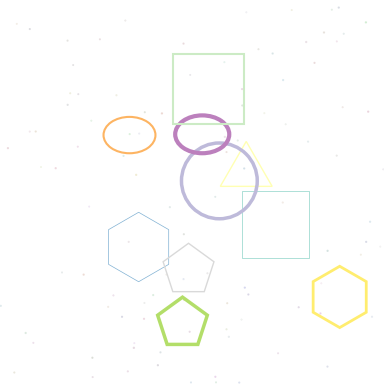[{"shape": "square", "thickness": 0.5, "radius": 0.43, "center": [0.715, 0.417]}, {"shape": "triangle", "thickness": 1, "radius": 0.39, "center": [0.64, 0.555]}, {"shape": "circle", "thickness": 2.5, "radius": 0.49, "center": [0.57, 0.53]}, {"shape": "hexagon", "thickness": 0.5, "radius": 0.45, "center": [0.36, 0.358]}, {"shape": "oval", "thickness": 1.5, "radius": 0.34, "center": [0.336, 0.649]}, {"shape": "pentagon", "thickness": 2.5, "radius": 0.34, "center": [0.474, 0.16]}, {"shape": "pentagon", "thickness": 1, "radius": 0.35, "center": [0.49, 0.299]}, {"shape": "oval", "thickness": 3, "radius": 0.35, "center": [0.525, 0.651]}, {"shape": "square", "thickness": 1.5, "radius": 0.46, "center": [0.542, 0.769]}, {"shape": "hexagon", "thickness": 2, "radius": 0.4, "center": [0.882, 0.229]}]